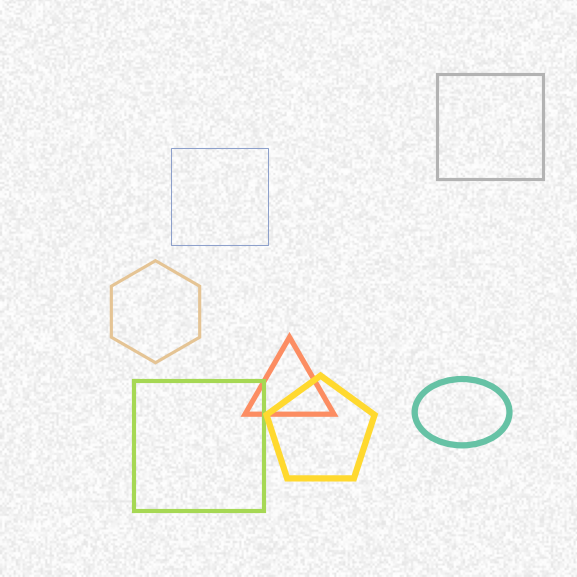[{"shape": "oval", "thickness": 3, "radius": 0.41, "center": [0.8, 0.285]}, {"shape": "triangle", "thickness": 2.5, "radius": 0.44, "center": [0.501, 0.326]}, {"shape": "square", "thickness": 0.5, "radius": 0.42, "center": [0.381, 0.659]}, {"shape": "square", "thickness": 2, "radius": 0.56, "center": [0.345, 0.226]}, {"shape": "pentagon", "thickness": 3, "radius": 0.49, "center": [0.555, 0.25]}, {"shape": "hexagon", "thickness": 1.5, "radius": 0.44, "center": [0.269, 0.459]}, {"shape": "square", "thickness": 1.5, "radius": 0.46, "center": [0.848, 0.78]}]